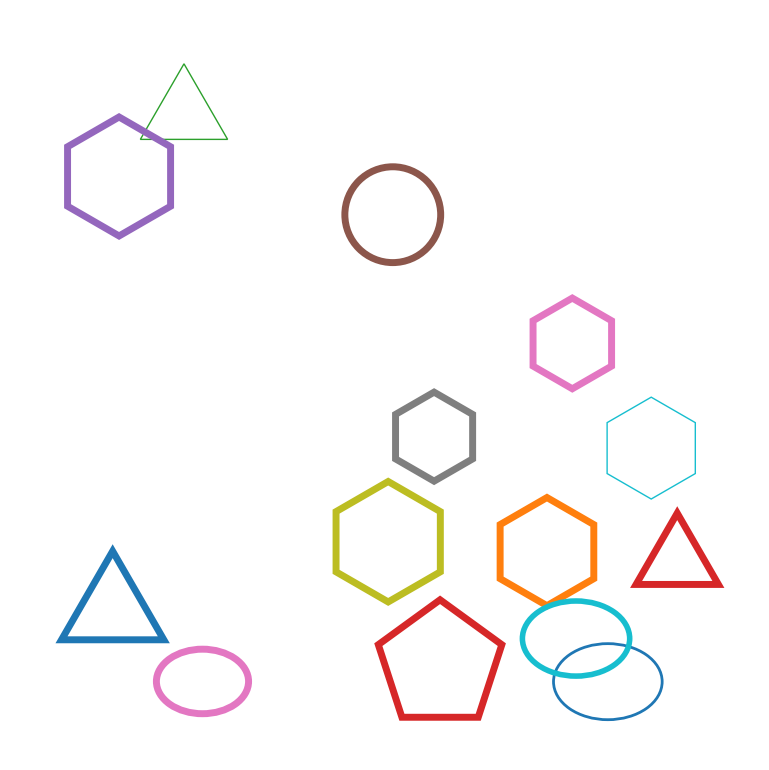[{"shape": "oval", "thickness": 1, "radius": 0.35, "center": [0.789, 0.115]}, {"shape": "triangle", "thickness": 2.5, "radius": 0.38, "center": [0.146, 0.207]}, {"shape": "hexagon", "thickness": 2.5, "radius": 0.35, "center": [0.71, 0.284]}, {"shape": "triangle", "thickness": 0.5, "radius": 0.33, "center": [0.239, 0.852]}, {"shape": "pentagon", "thickness": 2.5, "radius": 0.42, "center": [0.572, 0.137]}, {"shape": "triangle", "thickness": 2.5, "radius": 0.31, "center": [0.88, 0.272]}, {"shape": "hexagon", "thickness": 2.5, "radius": 0.39, "center": [0.155, 0.771]}, {"shape": "circle", "thickness": 2.5, "radius": 0.31, "center": [0.51, 0.721]}, {"shape": "hexagon", "thickness": 2.5, "radius": 0.29, "center": [0.743, 0.554]}, {"shape": "oval", "thickness": 2.5, "radius": 0.3, "center": [0.263, 0.115]}, {"shape": "hexagon", "thickness": 2.5, "radius": 0.29, "center": [0.564, 0.433]}, {"shape": "hexagon", "thickness": 2.5, "radius": 0.39, "center": [0.504, 0.296]}, {"shape": "hexagon", "thickness": 0.5, "radius": 0.33, "center": [0.846, 0.418]}, {"shape": "oval", "thickness": 2, "radius": 0.35, "center": [0.748, 0.171]}]